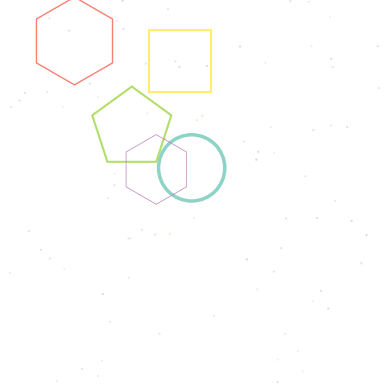[{"shape": "circle", "thickness": 2.5, "radius": 0.43, "center": [0.498, 0.564]}, {"shape": "hexagon", "thickness": 1, "radius": 0.57, "center": [0.193, 0.894]}, {"shape": "pentagon", "thickness": 1.5, "radius": 0.54, "center": [0.342, 0.667]}, {"shape": "hexagon", "thickness": 0.5, "radius": 0.45, "center": [0.406, 0.56]}, {"shape": "square", "thickness": 1.5, "radius": 0.4, "center": [0.468, 0.841]}]